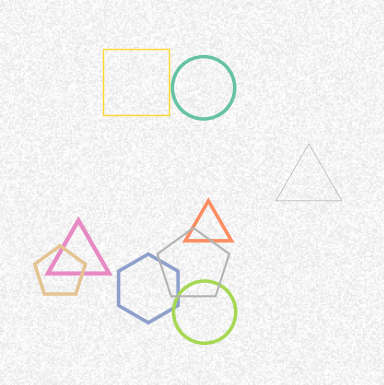[{"shape": "circle", "thickness": 2.5, "radius": 0.4, "center": [0.529, 0.772]}, {"shape": "triangle", "thickness": 2.5, "radius": 0.35, "center": [0.541, 0.409]}, {"shape": "hexagon", "thickness": 2.5, "radius": 0.45, "center": [0.385, 0.251]}, {"shape": "triangle", "thickness": 3, "radius": 0.46, "center": [0.204, 0.336]}, {"shape": "circle", "thickness": 2.5, "radius": 0.4, "center": [0.531, 0.189]}, {"shape": "square", "thickness": 1, "radius": 0.43, "center": [0.353, 0.787]}, {"shape": "pentagon", "thickness": 2.5, "radius": 0.35, "center": [0.156, 0.292]}, {"shape": "triangle", "thickness": 0.5, "radius": 0.49, "center": [0.802, 0.528]}, {"shape": "pentagon", "thickness": 1.5, "radius": 0.49, "center": [0.502, 0.31]}]